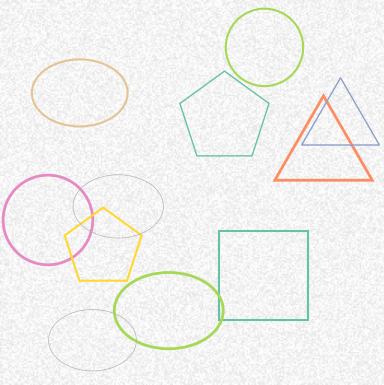[{"shape": "pentagon", "thickness": 1, "radius": 0.61, "center": [0.583, 0.694]}, {"shape": "square", "thickness": 1.5, "radius": 0.58, "center": [0.684, 0.284]}, {"shape": "triangle", "thickness": 2, "radius": 0.73, "center": [0.84, 0.605]}, {"shape": "triangle", "thickness": 1, "radius": 0.58, "center": [0.885, 0.682]}, {"shape": "circle", "thickness": 2, "radius": 0.58, "center": [0.124, 0.429]}, {"shape": "oval", "thickness": 2, "radius": 0.71, "center": [0.438, 0.193]}, {"shape": "circle", "thickness": 1.5, "radius": 0.5, "center": [0.687, 0.877]}, {"shape": "pentagon", "thickness": 1.5, "radius": 0.53, "center": [0.268, 0.356]}, {"shape": "oval", "thickness": 1.5, "radius": 0.62, "center": [0.207, 0.759]}, {"shape": "oval", "thickness": 0.5, "radius": 0.59, "center": [0.307, 0.464]}, {"shape": "oval", "thickness": 0.5, "radius": 0.57, "center": [0.24, 0.116]}]